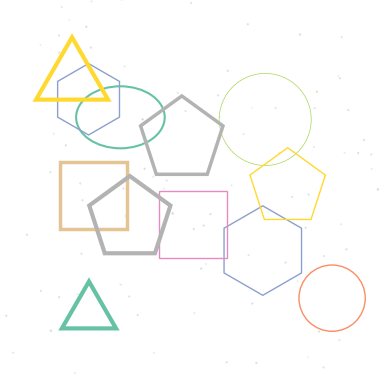[{"shape": "oval", "thickness": 1.5, "radius": 0.58, "center": [0.313, 0.695]}, {"shape": "triangle", "thickness": 3, "radius": 0.41, "center": [0.231, 0.188]}, {"shape": "circle", "thickness": 1, "radius": 0.43, "center": [0.863, 0.226]}, {"shape": "hexagon", "thickness": 1, "radius": 0.58, "center": [0.683, 0.349]}, {"shape": "hexagon", "thickness": 1, "radius": 0.46, "center": [0.23, 0.742]}, {"shape": "square", "thickness": 1, "radius": 0.44, "center": [0.502, 0.417]}, {"shape": "circle", "thickness": 0.5, "radius": 0.6, "center": [0.689, 0.69]}, {"shape": "pentagon", "thickness": 1, "radius": 0.52, "center": [0.747, 0.513]}, {"shape": "triangle", "thickness": 3, "radius": 0.54, "center": [0.187, 0.795]}, {"shape": "square", "thickness": 2.5, "radius": 0.44, "center": [0.243, 0.493]}, {"shape": "pentagon", "thickness": 3, "radius": 0.55, "center": [0.337, 0.432]}, {"shape": "pentagon", "thickness": 2.5, "radius": 0.56, "center": [0.472, 0.638]}]